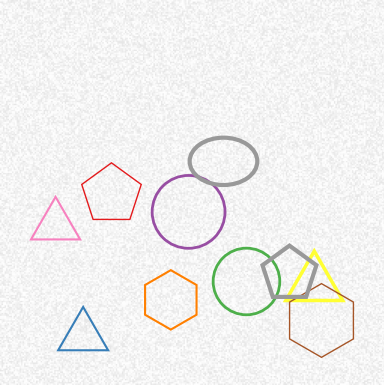[{"shape": "pentagon", "thickness": 1, "radius": 0.41, "center": [0.29, 0.496]}, {"shape": "triangle", "thickness": 1.5, "radius": 0.37, "center": [0.216, 0.128]}, {"shape": "circle", "thickness": 2, "radius": 0.43, "center": [0.64, 0.269]}, {"shape": "circle", "thickness": 2, "radius": 0.47, "center": [0.49, 0.45]}, {"shape": "hexagon", "thickness": 1.5, "radius": 0.39, "center": [0.444, 0.221]}, {"shape": "triangle", "thickness": 2.5, "radius": 0.43, "center": [0.816, 0.262]}, {"shape": "hexagon", "thickness": 1, "radius": 0.48, "center": [0.835, 0.168]}, {"shape": "triangle", "thickness": 1.5, "radius": 0.37, "center": [0.144, 0.415]}, {"shape": "pentagon", "thickness": 3, "radius": 0.37, "center": [0.752, 0.288]}, {"shape": "oval", "thickness": 3, "radius": 0.44, "center": [0.58, 0.581]}]